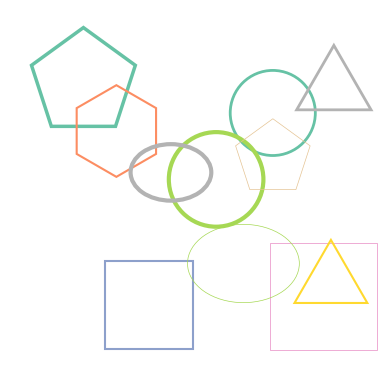[{"shape": "circle", "thickness": 2, "radius": 0.55, "center": [0.708, 0.707]}, {"shape": "pentagon", "thickness": 2.5, "radius": 0.71, "center": [0.217, 0.787]}, {"shape": "hexagon", "thickness": 1.5, "radius": 0.6, "center": [0.302, 0.66]}, {"shape": "square", "thickness": 1.5, "radius": 0.57, "center": [0.387, 0.208]}, {"shape": "square", "thickness": 0.5, "radius": 0.69, "center": [0.84, 0.231]}, {"shape": "oval", "thickness": 0.5, "radius": 0.73, "center": [0.632, 0.316]}, {"shape": "circle", "thickness": 3, "radius": 0.61, "center": [0.561, 0.534]}, {"shape": "triangle", "thickness": 1.5, "radius": 0.55, "center": [0.86, 0.268]}, {"shape": "pentagon", "thickness": 0.5, "radius": 0.51, "center": [0.709, 0.59]}, {"shape": "triangle", "thickness": 2, "radius": 0.56, "center": [0.867, 0.771]}, {"shape": "oval", "thickness": 3, "radius": 0.52, "center": [0.444, 0.552]}]